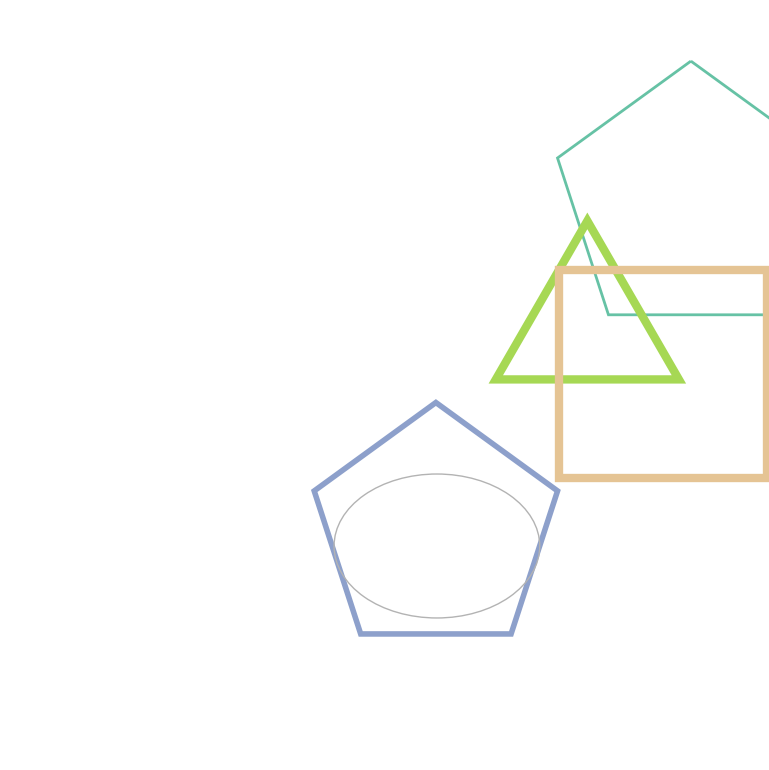[{"shape": "pentagon", "thickness": 1, "radius": 0.91, "center": [0.897, 0.739]}, {"shape": "pentagon", "thickness": 2, "radius": 0.83, "center": [0.566, 0.311]}, {"shape": "triangle", "thickness": 3, "radius": 0.69, "center": [0.763, 0.576]}, {"shape": "square", "thickness": 3, "radius": 0.68, "center": [0.861, 0.514]}, {"shape": "oval", "thickness": 0.5, "radius": 0.67, "center": [0.567, 0.291]}]